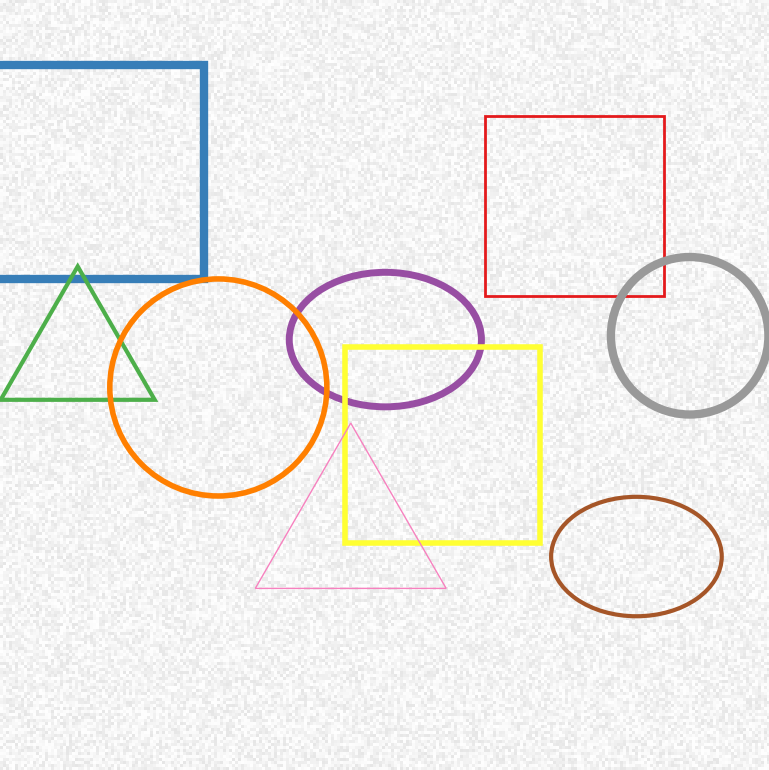[{"shape": "square", "thickness": 1, "radius": 0.58, "center": [0.746, 0.732]}, {"shape": "square", "thickness": 3, "radius": 0.69, "center": [0.126, 0.777]}, {"shape": "triangle", "thickness": 1.5, "radius": 0.58, "center": [0.101, 0.539]}, {"shape": "oval", "thickness": 2.5, "radius": 0.62, "center": [0.5, 0.559]}, {"shape": "circle", "thickness": 2, "radius": 0.7, "center": [0.284, 0.497]}, {"shape": "square", "thickness": 2, "radius": 0.63, "center": [0.575, 0.422]}, {"shape": "oval", "thickness": 1.5, "radius": 0.55, "center": [0.827, 0.277]}, {"shape": "triangle", "thickness": 0.5, "radius": 0.72, "center": [0.455, 0.307]}, {"shape": "circle", "thickness": 3, "radius": 0.51, "center": [0.896, 0.564]}]